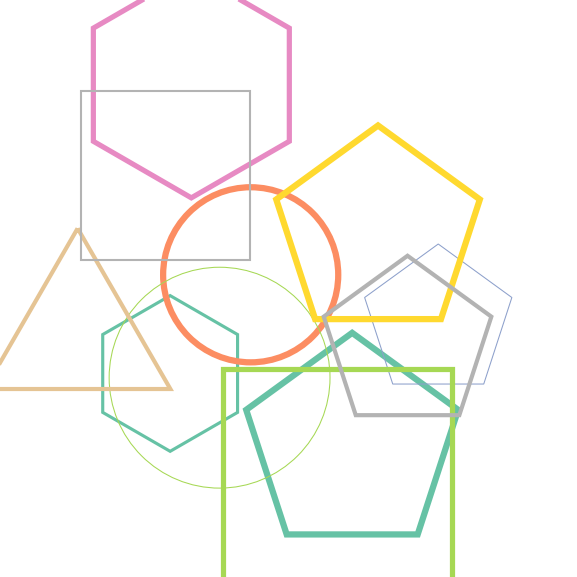[{"shape": "hexagon", "thickness": 1.5, "radius": 0.67, "center": [0.295, 0.352]}, {"shape": "pentagon", "thickness": 3, "radius": 0.96, "center": [0.61, 0.23]}, {"shape": "circle", "thickness": 3, "radius": 0.76, "center": [0.434, 0.523]}, {"shape": "pentagon", "thickness": 0.5, "radius": 0.67, "center": [0.759, 0.443]}, {"shape": "hexagon", "thickness": 2.5, "radius": 0.98, "center": [0.331, 0.852]}, {"shape": "circle", "thickness": 0.5, "radius": 0.96, "center": [0.38, 0.345]}, {"shape": "square", "thickness": 2.5, "radius": 0.99, "center": [0.585, 0.162]}, {"shape": "pentagon", "thickness": 3, "radius": 0.93, "center": [0.655, 0.596]}, {"shape": "triangle", "thickness": 2, "radius": 0.93, "center": [0.134, 0.418]}, {"shape": "square", "thickness": 1, "radius": 0.73, "center": [0.286, 0.695]}, {"shape": "pentagon", "thickness": 2, "radius": 0.76, "center": [0.706, 0.404]}]